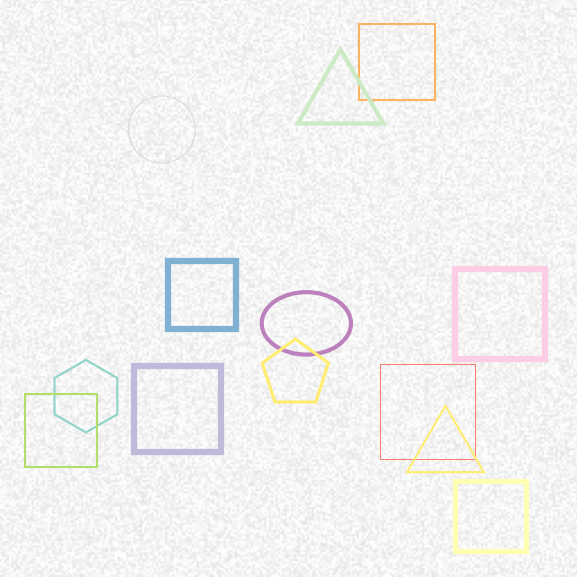[{"shape": "hexagon", "thickness": 1, "radius": 0.31, "center": [0.149, 0.313]}, {"shape": "square", "thickness": 2.5, "radius": 0.31, "center": [0.849, 0.106]}, {"shape": "square", "thickness": 3, "radius": 0.37, "center": [0.308, 0.291]}, {"shape": "square", "thickness": 0.5, "radius": 0.41, "center": [0.74, 0.286]}, {"shape": "square", "thickness": 3, "radius": 0.29, "center": [0.349, 0.488]}, {"shape": "square", "thickness": 1, "radius": 0.33, "center": [0.687, 0.892]}, {"shape": "square", "thickness": 1, "radius": 0.32, "center": [0.106, 0.254]}, {"shape": "square", "thickness": 3, "radius": 0.39, "center": [0.866, 0.455]}, {"shape": "circle", "thickness": 0.5, "radius": 0.29, "center": [0.28, 0.775]}, {"shape": "oval", "thickness": 2, "radius": 0.39, "center": [0.53, 0.439]}, {"shape": "triangle", "thickness": 2, "radius": 0.43, "center": [0.59, 0.828]}, {"shape": "triangle", "thickness": 1, "radius": 0.38, "center": [0.771, 0.22]}, {"shape": "pentagon", "thickness": 1.5, "radius": 0.3, "center": [0.511, 0.352]}]